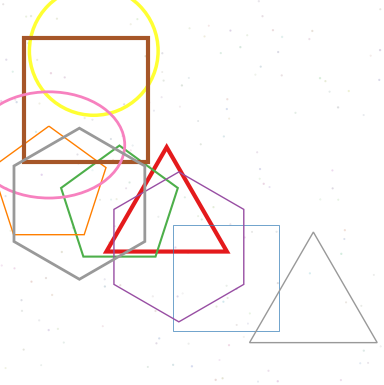[{"shape": "triangle", "thickness": 3, "radius": 0.9, "center": [0.433, 0.437]}, {"shape": "square", "thickness": 0.5, "radius": 0.69, "center": [0.587, 0.278]}, {"shape": "pentagon", "thickness": 1.5, "radius": 0.8, "center": [0.31, 0.462]}, {"shape": "hexagon", "thickness": 1, "radius": 0.97, "center": [0.465, 0.359]}, {"shape": "pentagon", "thickness": 1, "radius": 0.78, "center": [0.127, 0.517]}, {"shape": "circle", "thickness": 2.5, "radius": 0.84, "center": [0.244, 0.868]}, {"shape": "square", "thickness": 3, "radius": 0.81, "center": [0.224, 0.739]}, {"shape": "oval", "thickness": 2, "radius": 0.99, "center": [0.127, 0.624]}, {"shape": "triangle", "thickness": 1, "radius": 0.96, "center": [0.814, 0.206]}, {"shape": "hexagon", "thickness": 2, "radius": 0.98, "center": [0.206, 0.471]}]